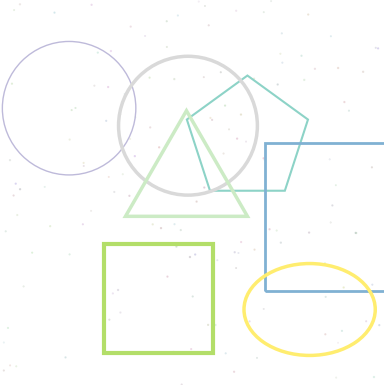[{"shape": "pentagon", "thickness": 1.5, "radius": 0.83, "center": [0.643, 0.638]}, {"shape": "circle", "thickness": 1, "radius": 0.87, "center": [0.179, 0.719]}, {"shape": "square", "thickness": 2, "radius": 0.96, "center": [0.88, 0.437]}, {"shape": "square", "thickness": 3, "radius": 0.7, "center": [0.412, 0.224]}, {"shape": "circle", "thickness": 2.5, "radius": 0.9, "center": [0.488, 0.673]}, {"shape": "triangle", "thickness": 2.5, "radius": 0.91, "center": [0.484, 0.53]}, {"shape": "oval", "thickness": 2.5, "radius": 0.85, "center": [0.804, 0.196]}]